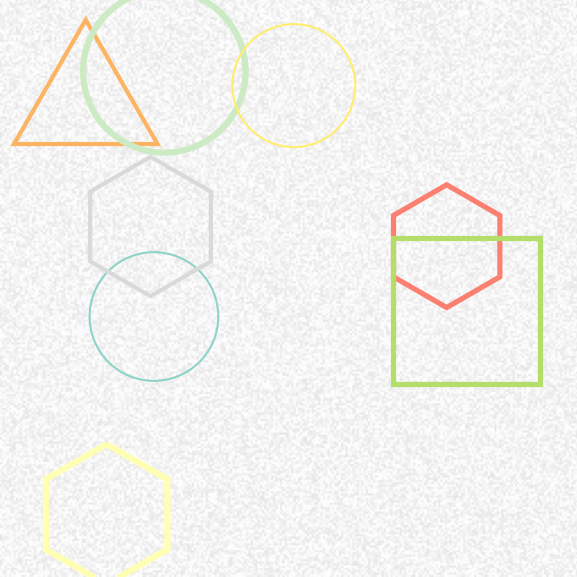[{"shape": "circle", "thickness": 1, "radius": 0.56, "center": [0.267, 0.451]}, {"shape": "hexagon", "thickness": 3, "radius": 0.61, "center": [0.185, 0.109]}, {"shape": "hexagon", "thickness": 2.5, "radius": 0.53, "center": [0.773, 0.573]}, {"shape": "triangle", "thickness": 2, "radius": 0.72, "center": [0.148, 0.821]}, {"shape": "square", "thickness": 2.5, "radius": 0.63, "center": [0.808, 0.46]}, {"shape": "hexagon", "thickness": 2, "radius": 0.6, "center": [0.261, 0.607]}, {"shape": "circle", "thickness": 3, "radius": 0.7, "center": [0.285, 0.876]}, {"shape": "circle", "thickness": 1, "radius": 0.53, "center": [0.509, 0.851]}]